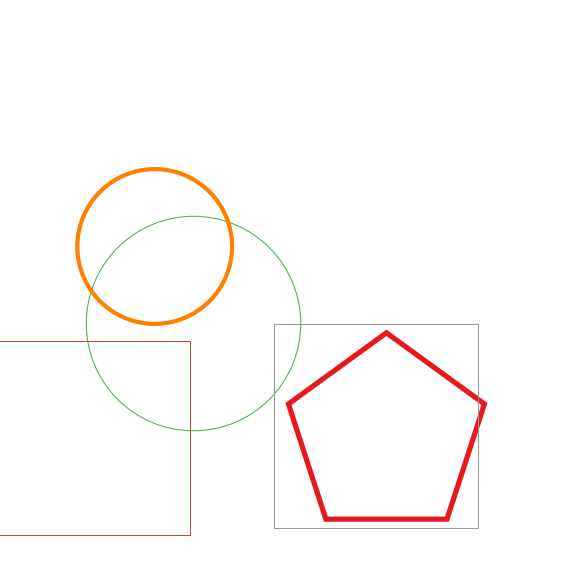[{"shape": "pentagon", "thickness": 2.5, "radius": 0.89, "center": [0.669, 0.244]}, {"shape": "circle", "thickness": 0.5, "radius": 0.93, "center": [0.335, 0.439]}, {"shape": "circle", "thickness": 2, "radius": 0.67, "center": [0.268, 0.572]}, {"shape": "square", "thickness": 0.5, "radius": 0.84, "center": [0.161, 0.24]}, {"shape": "square", "thickness": 0.5, "radius": 0.88, "center": [0.65, 0.262]}]